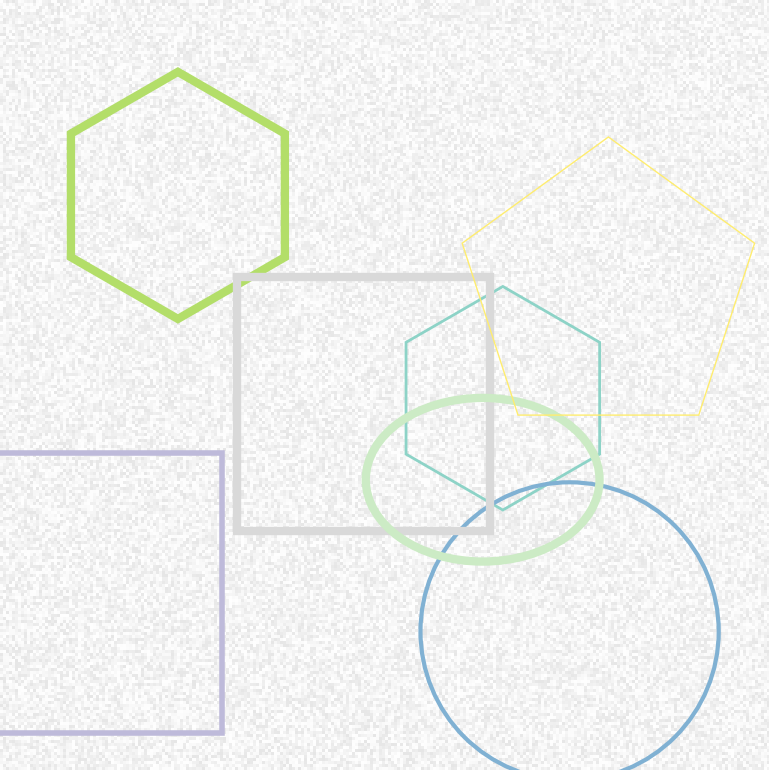[{"shape": "hexagon", "thickness": 1, "radius": 0.73, "center": [0.653, 0.483]}, {"shape": "square", "thickness": 2, "radius": 0.91, "center": [0.106, 0.23]}, {"shape": "circle", "thickness": 1.5, "radius": 0.97, "center": [0.74, 0.18]}, {"shape": "hexagon", "thickness": 3, "radius": 0.8, "center": [0.231, 0.746]}, {"shape": "square", "thickness": 3, "radius": 0.82, "center": [0.472, 0.475]}, {"shape": "oval", "thickness": 3, "radius": 0.76, "center": [0.627, 0.377]}, {"shape": "pentagon", "thickness": 0.5, "radius": 1.0, "center": [0.79, 0.622]}]